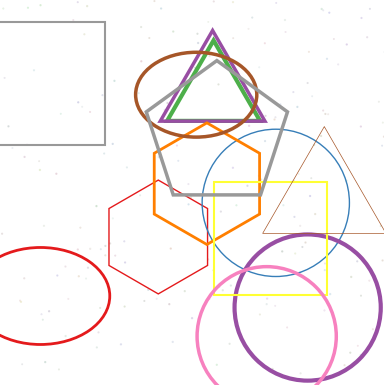[{"shape": "hexagon", "thickness": 1, "radius": 0.74, "center": [0.411, 0.384]}, {"shape": "oval", "thickness": 2, "radius": 0.9, "center": [0.105, 0.231]}, {"shape": "circle", "thickness": 1, "radius": 0.96, "center": [0.716, 0.473]}, {"shape": "triangle", "thickness": 3, "radius": 0.7, "center": [0.555, 0.756]}, {"shape": "circle", "thickness": 3, "radius": 0.95, "center": [0.799, 0.201]}, {"shape": "triangle", "thickness": 2.5, "radius": 0.78, "center": [0.552, 0.764]}, {"shape": "hexagon", "thickness": 2, "radius": 0.79, "center": [0.537, 0.523]}, {"shape": "square", "thickness": 1.5, "radius": 0.73, "center": [0.703, 0.38]}, {"shape": "oval", "thickness": 2.5, "radius": 0.79, "center": [0.51, 0.754]}, {"shape": "triangle", "thickness": 0.5, "radius": 0.92, "center": [0.842, 0.486]}, {"shape": "circle", "thickness": 2.5, "radius": 0.9, "center": [0.693, 0.127]}, {"shape": "pentagon", "thickness": 2.5, "radius": 0.96, "center": [0.563, 0.65]}, {"shape": "square", "thickness": 1.5, "radius": 0.8, "center": [0.113, 0.784]}]